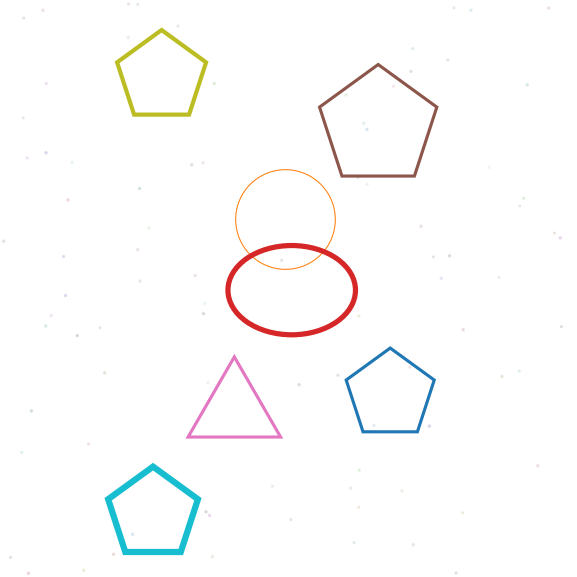[{"shape": "pentagon", "thickness": 1.5, "radius": 0.4, "center": [0.676, 0.316]}, {"shape": "circle", "thickness": 0.5, "radius": 0.43, "center": [0.494, 0.619]}, {"shape": "oval", "thickness": 2.5, "radius": 0.55, "center": [0.505, 0.497]}, {"shape": "pentagon", "thickness": 1.5, "radius": 0.53, "center": [0.655, 0.781]}, {"shape": "triangle", "thickness": 1.5, "radius": 0.46, "center": [0.406, 0.289]}, {"shape": "pentagon", "thickness": 2, "radius": 0.4, "center": [0.28, 0.866]}, {"shape": "pentagon", "thickness": 3, "radius": 0.41, "center": [0.265, 0.109]}]